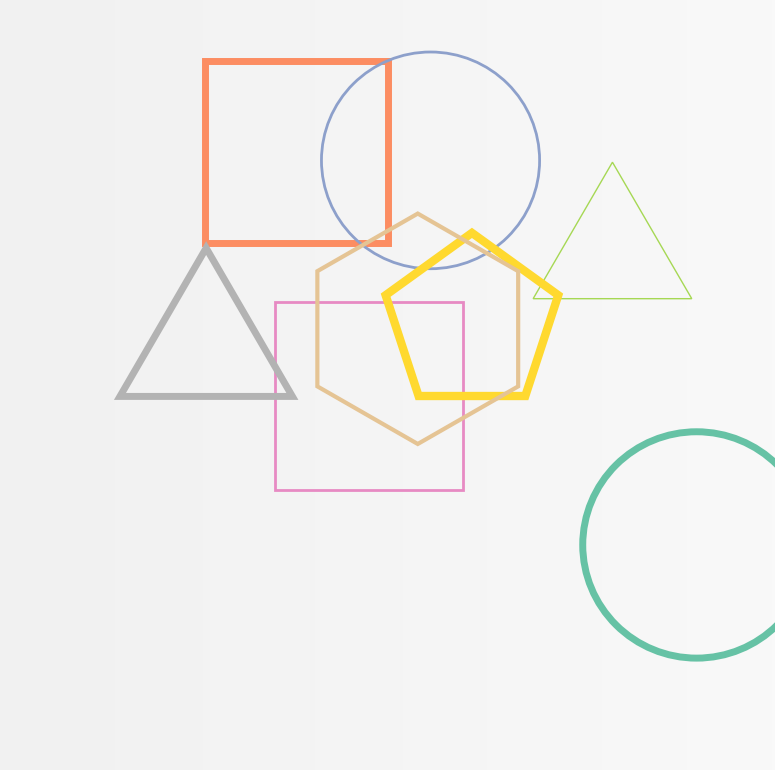[{"shape": "circle", "thickness": 2.5, "radius": 0.73, "center": [0.899, 0.292]}, {"shape": "square", "thickness": 2.5, "radius": 0.59, "center": [0.383, 0.802]}, {"shape": "circle", "thickness": 1, "radius": 0.7, "center": [0.556, 0.792]}, {"shape": "square", "thickness": 1, "radius": 0.61, "center": [0.476, 0.485]}, {"shape": "triangle", "thickness": 0.5, "radius": 0.59, "center": [0.79, 0.671]}, {"shape": "pentagon", "thickness": 3, "radius": 0.59, "center": [0.609, 0.58]}, {"shape": "hexagon", "thickness": 1.5, "radius": 0.75, "center": [0.539, 0.573]}, {"shape": "triangle", "thickness": 2.5, "radius": 0.64, "center": [0.266, 0.549]}]